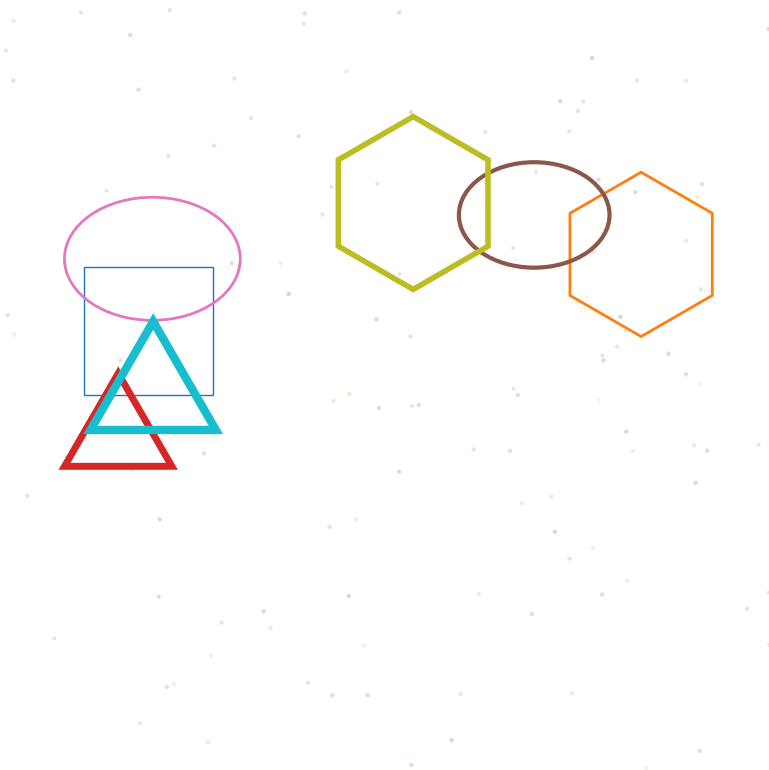[{"shape": "square", "thickness": 0.5, "radius": 0.42, "center": [0.193, 0.57]}, {"shape": "hexagon", "thickness": 1, "radius": 0.53, "center": [0.833, 0.67]}, {"shape": "triangle", "thickness": 2.5, "radius": 0.4, "center": [0.153, 0.435]}, {"shape": "oval", "thickness": 1.5, "radius": 0.49, "center": [0.694, 0.721]}, {"shape": "oval", "thickness": 1, "radius": 0.57, "center": [0.198, 0.664]}, {"shape": "hexagon", "thickness": 2, "radius": 0.56, "center": [0.537, 0.736]}, {"shape": "triangle", "thickness": 3, "radius": 0.47, "center": [0.199, 0.489]}]